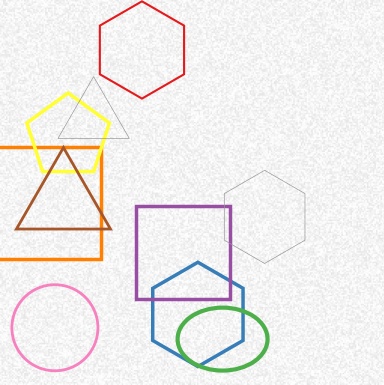[{"shape": "hexagon", "thickness": 1.5, "radius": 0.63, "center": [0.369, 0.87]}, {"shape": "hexagon", "thickness": 2.5, "radius": 0.68, "center": [0.514, 0.183]}, {"shape": "oval", "thickness": 3, "radius": 0.58, "center": [0.578, 0.119]}, {"shape": "square", "thickness": 2.5, "radius": 0.61, "center": [0.475, 0.344]}, {"shape": "square", "thickness": 2.5, "radius": 0.73, "center": [0.117, 0.474]}, {"shape": "pentagon", "thickness": 2.5, "radius": 0.56, "center": [0.177, 0.646]}, {"shape": "triangle", "thickness": 2, "radius": 0.71, "center": [0.165, 0.476]}, {"shape": "circle", "thickness": 2, "radius": 0.56, "center": [0.143, 0.149]}, {"shape": "triangle", "thickness": 0.5, "radius": 0.54, "center": [0.243, 0.694]}, {"shape": "hexagon", "thickness": 0.5, "radius": 0.6, "center": [0.687, 0.437]}]